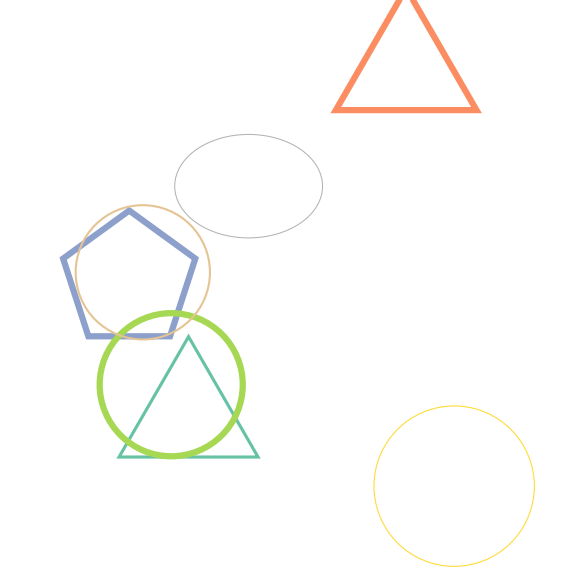[{"shape": "triangle", "thickness": 1.5, "radius": 0.69, "center": [0.326, 0.277]}, {"shape": "triangle", "thickness": 3, "radius": 0.7, "center": [0.703, 0.879]}, {"shape": "pentagon", "thickness": 3, "radius": 0.6, "center": [0.224, 0.514]}, {"shape": "circle", "thickness": 3, "radius": 0.62, "center": [0.296, 0.333]}, {"shape": "circle", "thickness": 0.5, "radius": 0.69, "center": [0.786, 0.157]}, {"shape": "circle", "thickness": 1, "radius": 0.58, "center": [0.247, 0.528]}, {"shape": "oval", "thickness": 0.5, "radius": 0.64, "center": [0.431, 0.677]}]